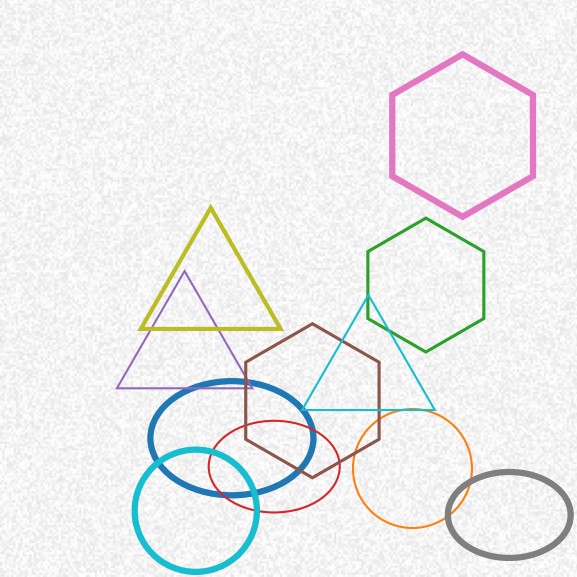[{"shape": "oval", "thickness": 3, "radius": 0.71, "center": [0.402, 0.24]}, {"shape": "circle", "thickness": 1, "radius": 0.52, "center": [0.714, 0.188]}, {"shape": "hexagon", "thickness": 1.5, "radius": 0.58, "center": [0.737, 0.506]}, {"shape": "oval", "thickness": 1, "radius": 0.57, "center": [0.475, 0.191]}, {"shape": "triangle", "thickness": 1, "radius": 0.68, "center": [0.32, 0.394]}, {"shape": "hexagon", "thickness": 1.5, "radius": 0.67, "center": [0.541, 0.305]}, {"shape": "hexagon", "thickness": 3, "radius": 0.7, "center": [0.801, 0.764]}, {"shape": "oval", "thickness": 3, "radius": 0.53, "center": [0.882, 0.107]}, {"shape": "triangle", "thickness": 2, "radius": 0.7, "center": [0.365, 0.499]}, {"shape": "triangle", "thickness": 1, "radius": 0.66, "center": [0.638, 0.355]}, {"shape": "circle", "thickness": 3, "radius": 0.53, "center": [0.339, 0.115]}]